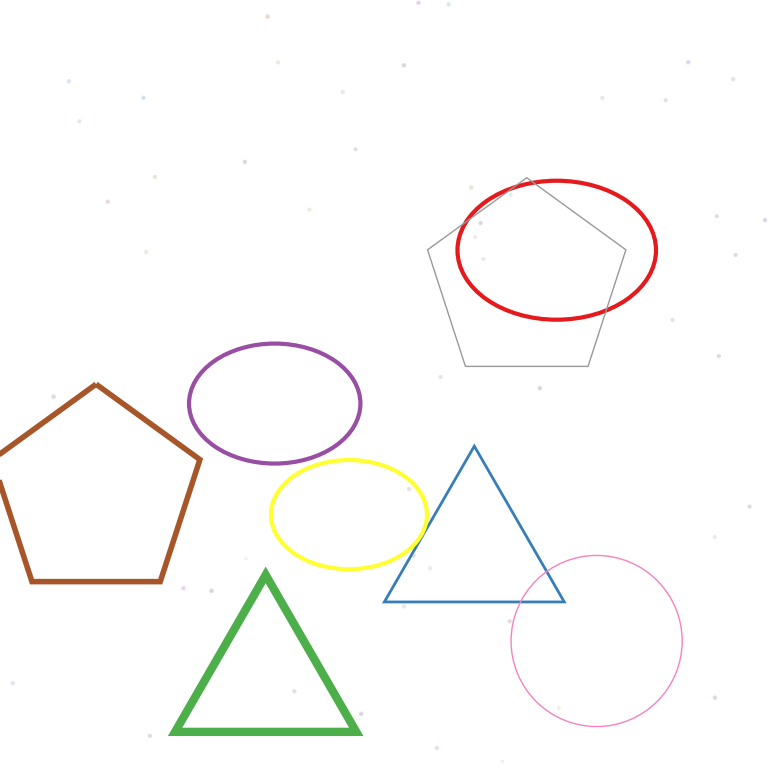[{"shape": "oval", "thickness": 1.5, "radius": 0.64, "center": [0.723, 0.675]}, {"shape": "triangle", "thickness": 1, "radius": 0.67, "center": [0.616, 0.286]}, {"shape": "triangle", "thickness": 3, "radius": 0.68, "center": [0.345, 0.117]}, {"shape": "oval", "thickness": 1.5, "radius": 0.56, "center": [0.357, 0.476]}, {"shape": "oval", "thickness": 1.5, "radius": 0.51, "center": [0.453, 0.332]}, {"shape": "pentagon", "thickness": 2, "radius": 0.71, "center": [0.125, 0.359]}, {"shape": "circle", "thickness": 0.5, "radius": 0.56, "center": [0.775, 0.168]}, {"shape": "pentagon", "thickness": 0.5, "radius": 0.68, "center": [0.684, 0.634]}]